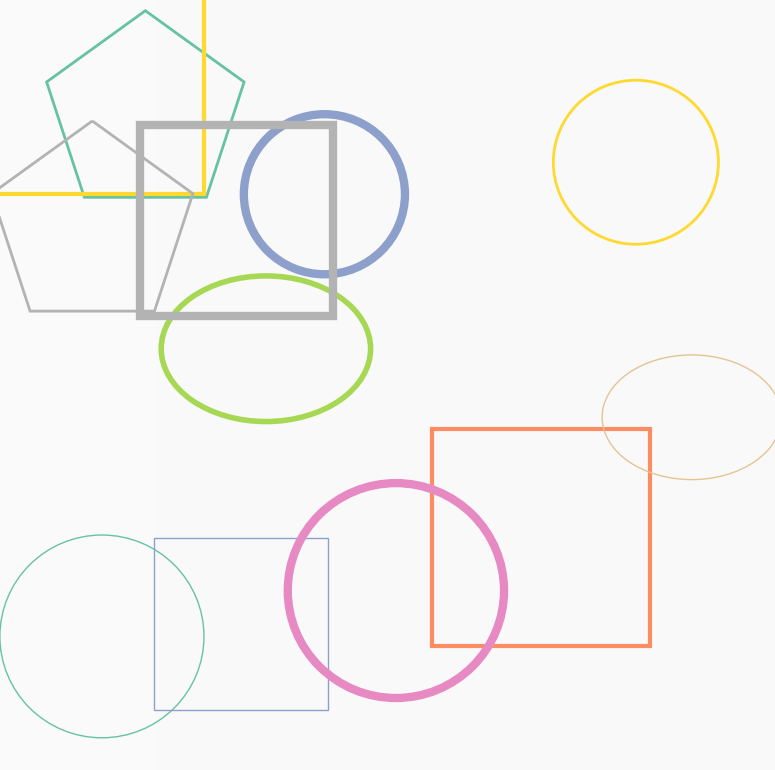[{"shape": "circle", "thickness": 0.5, "radius": 0.66, "center": [0.132, 0.174]}, {"shape": "pentagon", "thickness": 1, "radius": 0.67, "center": [0.188, 0.852]}, {"shape": "square", "thickness": 1.5, "radius": 0.7, "center": [0.698, 0.303]}, {"shape": "square", "thickness": 0.5, "radius": 0.56, "center": [0.311, 0.19]}, {"shape": "circle", "thickness": 3, "radius": 0.52, "center": [0.419, 0.748]}, {"shape": "circle", "thickness": 3, "radius": 0.7, "center": [0.511, 0.233]}, {"shape": "oval", "thickness": 2, "radius": 0.68, "center": [0.343, 0.547]}, {"shape": "square", "thickness": 1.5, "radius": 0.69, "center": [0.126, 0.886]}, {"shape": "circle", "thickness": 1, "radius": 0.53, "center": [0.82, 0.789]}, {"shape": "oval", "thickness": 0.5, "radius": 0.58, "center": [0.893, 0.458]}, {"shape": "pentagon", "thickness": 1, "radius": 0.68, "center": [0.119, 0.706]}, {"shape": "square", "thickness": 3, "radius": 0.62, "center": [0.305, 0.713]}]